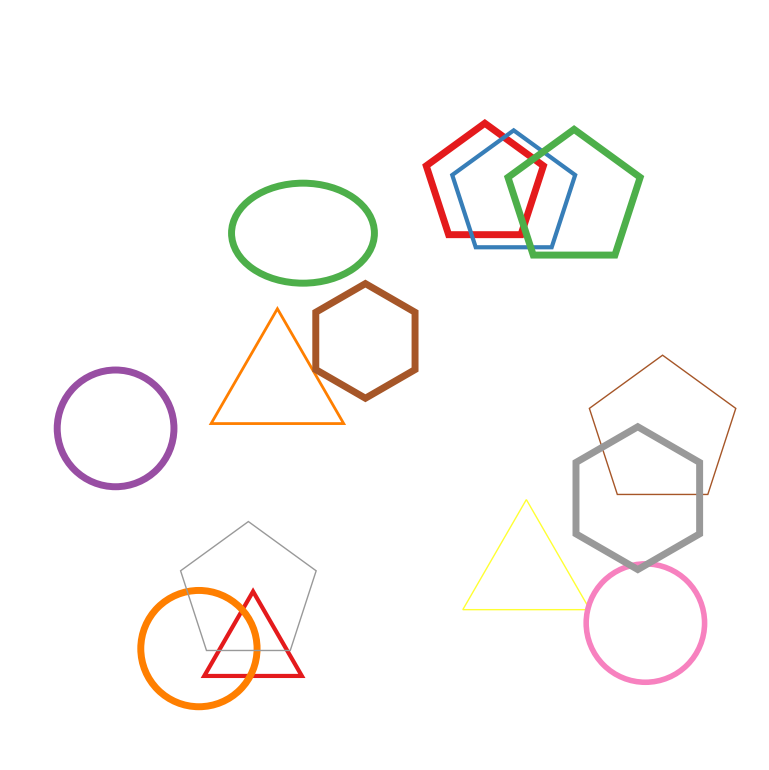[{"shape": "triangle", "thickness": 1.5, "radius": 0.37, "center": [0.329, 0.159]}, {"shape": "pentagon", "thickness": 2.5, "radius": 0.4, "center": [0.63, 0.76]}, {"shape": "pentagon", "thickness": 1.5, "radius": 0.42, "center": [0.667, 0.747]}, {"shape": "oval", "thickness": 2.5, "radius": 0.46, "center": [0.393, 0.697]}, {"shape": "pentagon", "thickness": 2.5, "radius": 0.45, "center": [0.746, 0.742]}, {"shape": "circle", "thickness": 2.5, "radius": 0.38, "center": [0.15, 0.444]}, {"shape": "triangle", "thickness": 1, "radius": 0.5, "center": [0.36, 0.5]}, {"shape": "circle", "thickness": 2.5, "radius": 0.38, "center": [0.258, 0.158]}, {"shape": "triangle", "thickness": 0.5, "radius": 0.48, "center": [0.684, 0.256]}, {"shape": "pentagon", "thickness": 0.5, "radius": 0.5, "center": [0.86, 0.439]}, {"shape": "hexagon", "thickness": 2.5, "radius": 0.37, "center": [0.475, 0.557]}, {"shape": "circle", "thickness": 2, "radius": 0.38, "center": [0.838, 0.191]}, {"shape": "pentagon", "thickness": 0.5, "radius": 0.46, "center": [0.323, 0.23]}, {"shape": "hexagon", "thickness": 2.5, "radius": 0.46, "center": [0.828, 0.353]}]